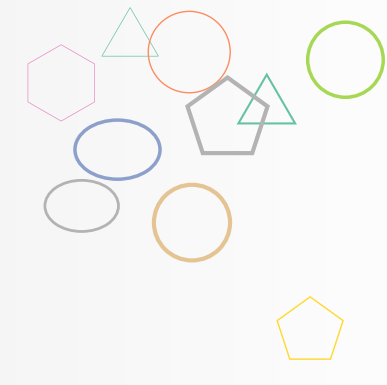[{"shape": "triangle", "thickness": 1.5, "radius": 0.42, "center": [0.688, 0.722]}, {"shape": "triangle", "thickness": 0.5, "radius": 0.42, "center": [0.336, 0.896]}, {"shape": "circle", "thickness": 1, "radius": 0.53, "center": [0.488, 0.865]}, {"shape": "oval", "thickness": 2.5, "radius": 0.55, "center": [0.303, 0.611]}, {"shape": "hexagon", "thickness": 0.5, "radius": 0.5, "center": [0.158, 0.785]}, {"shape": "circle", "thickness": 2.5, "radius": 0.49, "center": [0.892, 0.845]}, {"shape": "pentagon", "thickness": 1, "radius": 0.45, "center": [0.8, 0.14]}, {"shape": "circle", "thickness": 3, "radius": 0.49, "center": [0.495, 0.422]}, {"shape": "oval", "thickness": 2, "radius": 0.47, "center": [0.211, 0.465]}, {"shape": "pentagon", "thickness": 3, "radius": 0.54, "center": [0.587, 0.69]}]